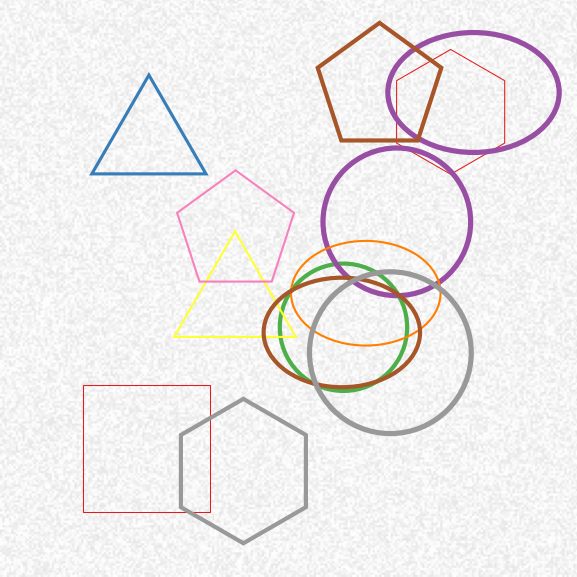[{"shape": "square", "thickness": 0.5, "radius": 0.55, "center": [0.254, 0.223]}, {"shape": "hexagon", "thickness": 0.5, "radius": 0.54, "center": [0.78, 0.805]}, {"shape": "triangle", "thickness": 1.5, "radius": 0.57, "center": [0.258, 0.755]}, {"shape": "circle", "thickness": 2, "radius": 0.55, "center": [0.595, 0.432]}, {"shape": "oval", "thickness": 2.5, "radius": 0.74, "center": [0.82, 0.839]}, {"shape": "circle", "thickness": 2.5, "radius": 0.64, "center": [0.687, 0.615]}, {"shape": "oval", "thickness": 1, "radius": 0.65, "center": [0.633, 0.491]}, {"shape": "triangle", "thickness": 1, "radius": 0.61, "center": [0.407, 0.477]}, {"shape": "pentagon", "thickness": 2, "radius": 0.56, "center": [0.657, 0.847]}, {"shape": "oval", "thickness": 2, "radius": 0.68, "center": [0.592, 0.423]}, {"shape": "pentagon", "thickness": 1, "radius": 0.53, "center": [0.408, 0.598]}, {"shape": "hexagon", "thickness": 2, "radius": 0.62, "center": [0.421, 0.183]}, {"shape": "circle", "thickness": 2.5, "radius": 0.7, "center": [0.676, 0.388]}]